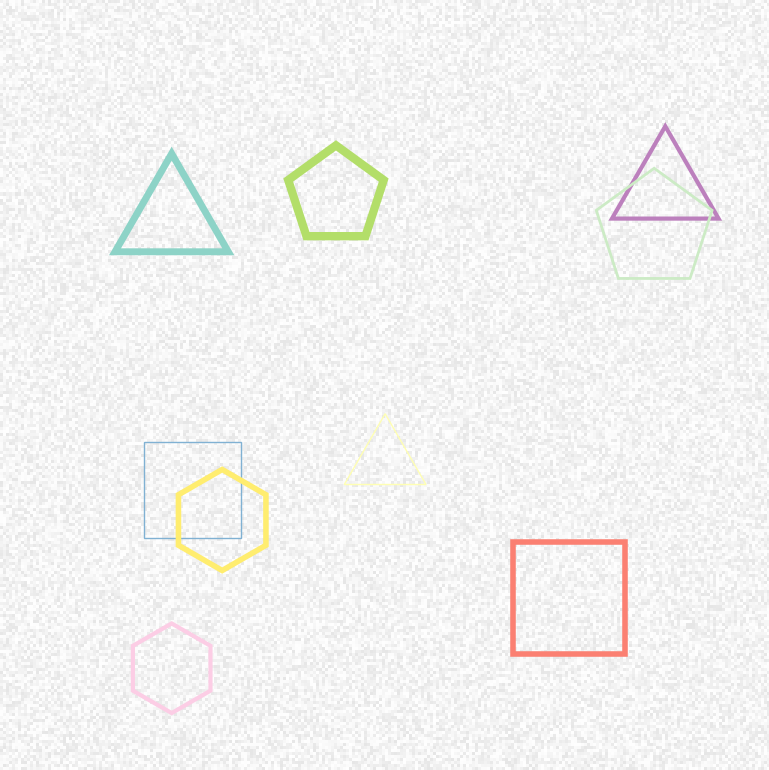[{"shape": "triangle", "thickness": 2.5, "radius": 0.42, "center": [0.223, 0.715]}, {"shape": "triangle", "thickness": 0.5, "radius": 0.31, "center": [0.5, 0.401]}, {"shape": "square", "thickness": 2, "radius": 0.37, "center": [0.739, 0.224]}, {"shape": "square", "thickness": 0.5, "radius": 0.31, "center": [0.25, 0.364]}, {"shape": "pentagon", "thickness": 3, "radius": 0.33, "center": [0.436, 0.746]}, {"shape": "hexagon", "thickness": 1.5, "radius": 0.29, "center": [0.223, 0.132]}, {"shape": "triangle", "thickness": 1.5, "radius": 0.4, "center": [0.864, 0.756]}, {"shape": "pentagon", "thickness": 1, "radius": 0.4, "center": [0.85, 0.702]}, {"shape": "hexagon", "thickness": 2, "radius": 0.33, "center": [0.289, 0.325]}]